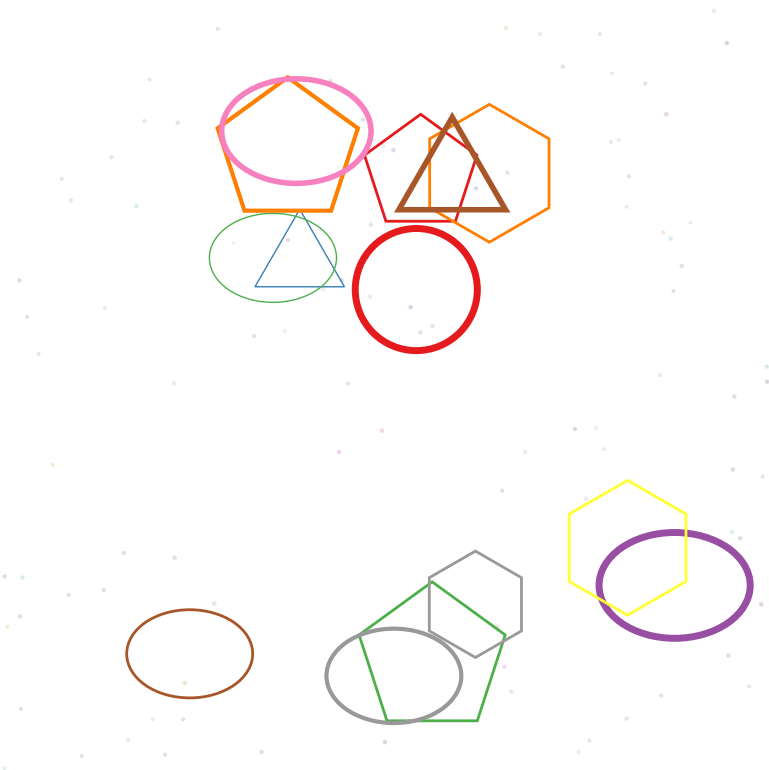[{"shape": "pentagon", "thickness": 1, "radius": 0.38, "center": [0.546, 0.775]}, {"shape": "circle", "thickness": 2.5, "radius": 0.4, "center": [0.541, 0.624]}, {"shape": "triangle", "thickness": 0.5, "radius": 0.34, "center": [0.389, 0.661]}, {"shape": "pentagon", "thickness": 1, "radius": 0.5, "center": [0.561, 0.145]}, {"shape": "oval", "thickness": 0.5, "radius": 0.41, "center": [0.354, 0.665]}, {"shape": "oval", "thickness": 2.5, "radius": 0.49, "center": [0.876, 0.24]}, {"shape": "pentagon", "thickness": 1.5, "radius": 0.48, "center": [0.374, 0.804]}, {"shape": "hexagon", "thickness": 1, "radius": 0.45, "center": [0.636, 0.775]}, {"shape": "hexagon", "thickness": 1, "radius": 0.44, "center": [0.815, 0.289]}, {"shape": "triangle", "thickness": 2, "radius": 0.4, "center": [0.587, 0.768]}, {"shape": "oval", "thickness": 1, "radius": 0.41, "center": [0.246, 0.151]}, {"shape": "oval", "thickness": 2, "radius": 0.48, "center": [0.385, 0.83]}, {"shape": "hexagon", "thickness": 1, "radius": 0.35, "center": [0.617, 0.215]}, {"shape": "oval", "thickness": 1.5, "radius": 0.44, "center": [0.512, 0.122]}]